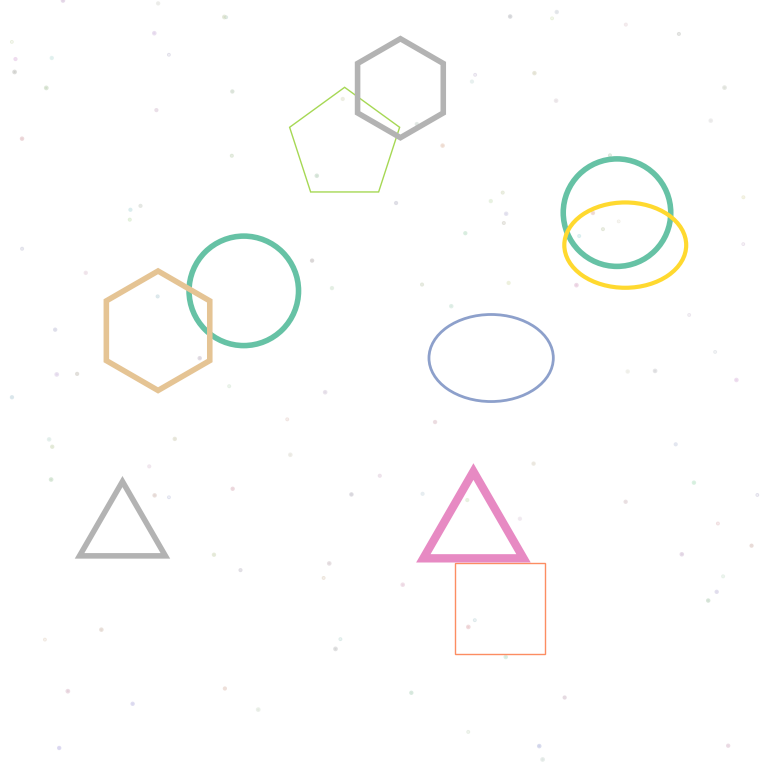[{"shape": "circle", "thickness": 2, "radius": 0.36, "center": [0.317, 0.622]}, {"shape": "circle", "thickness": 2, "radius": 0.35, "center": [0.801, 0.724]}, {"shape": "square", "thickness": 0.5, "radius": 0.29, "center": [0.649, 0.21]}, {"shape": "oval", "thickness": 1, "radius": 0.4, "center": [0.638, 0.535]}, {"shape": "triangle", "thickness": 3, "radius": 0.38, "center": [0.615, 0.312]}, {"shape": "pentagon", "thickness": 0.5, "radius": 0.38, "center": [0.448, 0.811]}, {"shape": "oval", "thickness": 1.5, "radius": 0.4, "center": [0.812, 0.682]}, {"shape": "hexagon", "thickness": 2, "radius": 0.39, "center": [0.205, 0.57]}, {"shape": "hexagon", "thickness": 2, "radius": 0.32, "center": [0.52, 0.885]}, {"shape": "triangle", "thickness": 2, "radius": 0.32, "center": [0.159, 0.31]}]